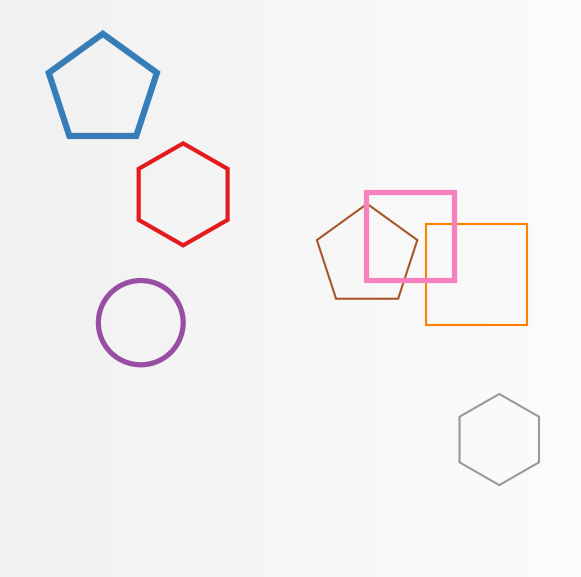[{"shape": "hexagon", "thickness": 2, "radius": 0.44, "center": [0.315, 0.663]}, {"shape": "pentagon", "thickness": 3, "radius": 0.49, "center": [0.177, 0.843]}, {"shape": "circle", "thickness": 2.5, "radius": 0.36, "center": [0.242, 0.44]}, {"shape": "square", "thickness": 1, "radius": 0.44, "center": [0.82, 0.524]}, {"shape": "pentagon", "thickness": 1, "radius": 0.45, "center": [0.632, 0.555]}, {"shape": "square", "thickness": 2.5, "radius": 0.38, "center": [0.706, 0.59]}, {"shape": "hexagon", "thickness": 1, "radius": 0.39, "center": [0.859, 0.238]}]